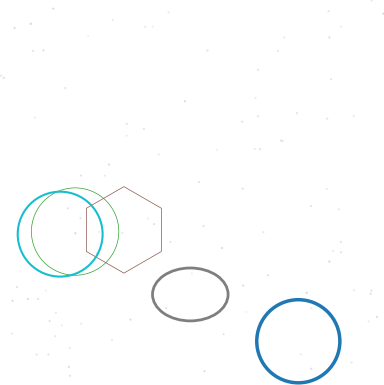[{"shape": "circle", "thickness": 2.5, "radius": 0.54, "center": [0.775, 0.114]}, {"shape": "circle", "thickness": 0.5, "radius": 0.57, "center": [0.195, 0.399]}, {"shape": "hexagon", "thickness": 0.5, "radius": 0.56, "center": [0.322, 0.403]}, {"shape": "oval", "thickness": 2, "radius": 0.49, "center": [0.494, 0.235]}, {"shape": "circle", "thickness": 1.5, "radius": 0.55, "center": [0.156, 0.392]}]